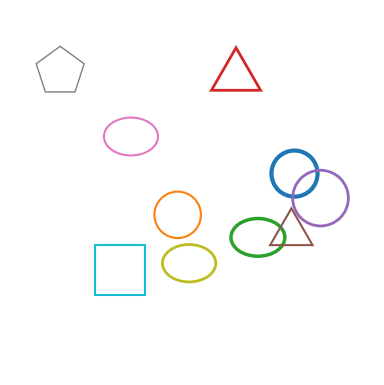[{"shape": "circle", "thickness": 3, "radius": 0.3, "center": [0.765, 0.549]}, {"shape": "circle", "thickness": 1.5, "radius": 0.3, "center": [0.461, 0.442]}, {"shape": "oval", "thickness": 2.5, "radius": 0.35, "center": [0.67, 0.383]}, {"shape": "triangle", "thickness": 2, "radius": 0.37, "center": [0.613, 0.802]}, {"shape": "circle", "thickness": 2, "radius": 0.36, "center": [0.832, 0.485]}, {"shape": "triangle", "thickness": 1.5, "radius": 0.32, "center": [0.757, 0.395]}, {"shape": "oval", "thickness": 1.5, "radius": 0.35, "center": [0.34, 0.645]}, {"shape": "pentagon", "thickness": 1, "radius": 0.33, "center": [0.156, 0.814]}, {"shape": "oval", "thickness": 2, "radius": 0.35, "center": [0.491, 0.316]}, {"shape": "square", "thickness": 1.5, "radius": 0.33, "center": [0.313, 0.3]}]